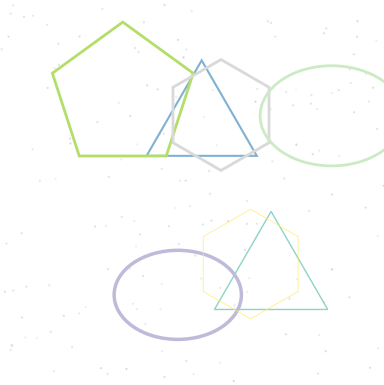[{"shape": "triangle", "thickness": 1, "radius": 0.85, "center": [0.704, 0.281]}, {"shape": "oval", "thickness": 2.5, "radius": 0.83, "center": [0.462, 0.234]}, {"shape": "triangle", "thickness": 1.5, "radius": 0.83, "center": [0.524, 0.678]}, {"shape": "pentagon", "thickness": 2, "radius": 0.96, "center": [0.319, 0.75]}, {"shape": "hexagon", "thickness": 2, "radius": 0.72, "center": [0.574, 0.701]}, {"shape": "oval", "thickness": 2, "radius": 0.93, "center": [0.861, 0.699]}, {"shape": "hexagon", "thickness": 0.5, "radius": 0.71, "center": [0.651, 0.314]}]